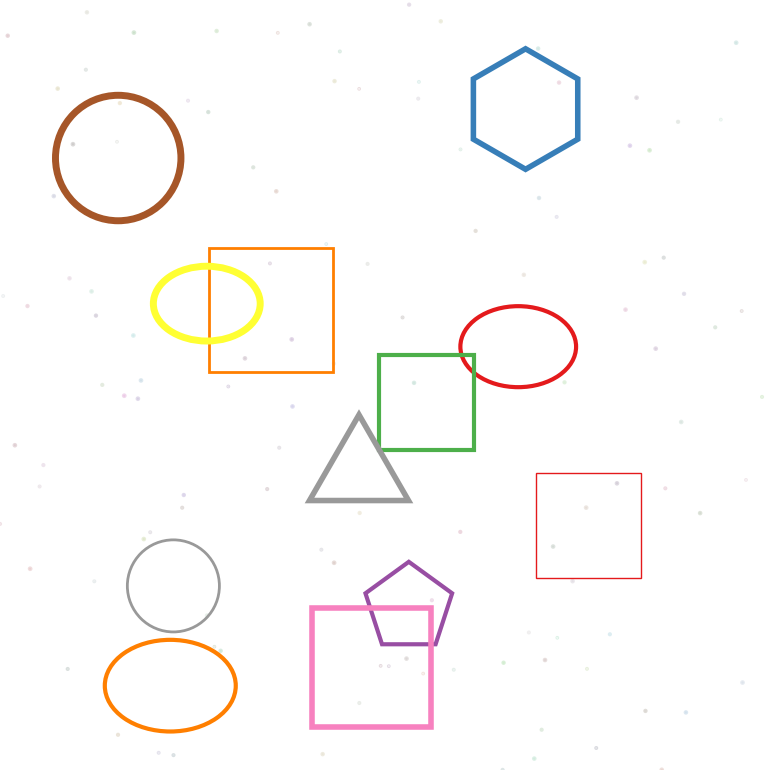[{"shape": "square", "thickness": 0.5, "radius": 0.34, "center": [0.765, 0.318]}, {"shape": "oval", "thickness": 1.5, "radius": 0.38, "center": [0.673, 0.55]}, {"shape": "hexagon", "thickness": 2, "radius": 0.39, "center": [0.683, 0.858]}, {"shape": "square", "thickness": 1.5, "radius": 0.31, "center": [0.554, 0.477]}, {"shape": "pentagon", "thickness": 1.5, "radius": 0.3, "center": [0.531, 0.211]}, {"shape": "oval", "thickness": 1.5, "radius": 0.43, "center": [0.221, 0.11]}, {"shape": "square", "thickness": 1, "radius": 0.4, "center": [0.352, 0.597]}, {"shape": "oval", "thickness": 2.5, "radius": 0.35, "center": [0.269, 0.606]}, {"shape": "circle", "thickness": 2.5, "radius": 0.41, "center": [0.154, 0.795]}, {"shape": "square", "thickness": 2, "radius": 0.39, "center": [0.483, 0.133]}, {"shape": "circle", "thickness": 1, "radius": 0.3, "center": [0.225, 0.239]}, {"shape": "triangle", "thickness": 2, "radius": 0.37, "center": [0.466, 0.387]}]